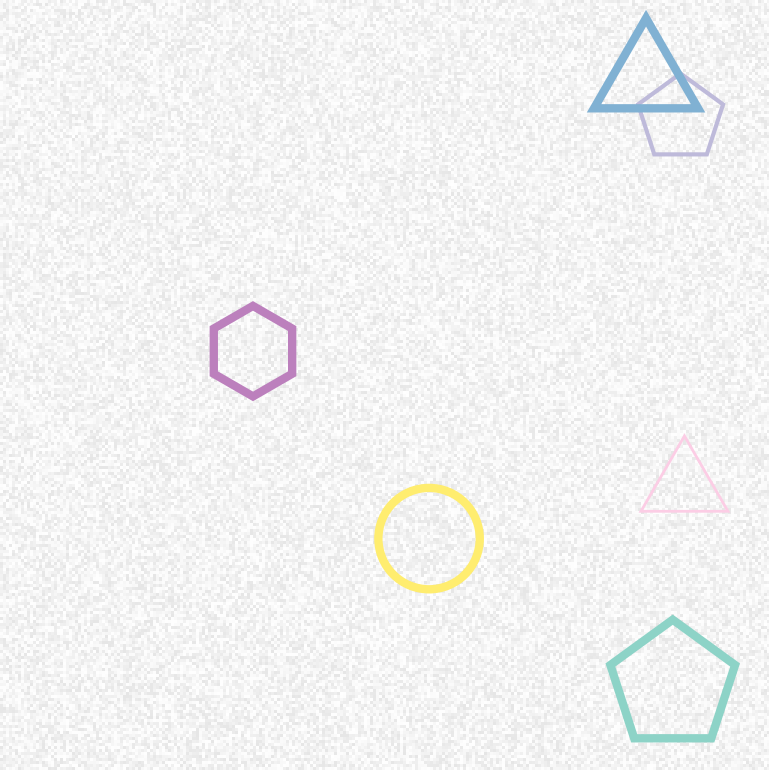[{"shape": "pentagon", "thickness": 3, "radius": 0.43, "center": [0.874, 0.11]}, {"shape": "pentagon", "thickness": 1.5, "radius": 0.29, "center": [0.884, 0.846]}, {"shape": "triangle", "thickness": 3, "radius": 0.39, "center": [0.839, 0.898]}, {"shape": "triangle", "thickness": 1, "radius": 0.33, "center": [0.889, 0.369]}, {"shape": "hexagon", "thickness": 3, "radius": 0.29, "center": [0.329, 0.544]}, {"shape": "circle", "thickness": 3, "radius": 0.33, "center": [0.557, 0.301]}]